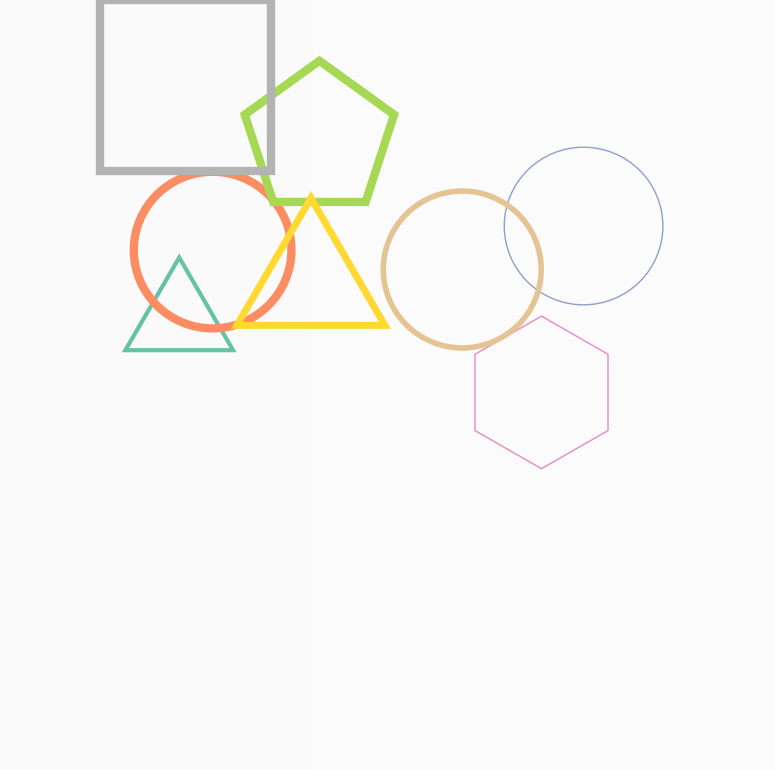[{"shape": "triangle", "thickness": 1.5, "radius": 0.4, "center": [0.231, 0.585]}, {"shape": "circle", "thickness": 3, "radius": 0.51, "center": [0.274, 0.675]}, {"shape": "circle", "thickness": 0.5, "radius": 0.51, "center": [0.753, 0.706]}, {"shape": "hexagon", "thickness": 0.5, "radius": 0.5, "center": [0.699, 0.49]}, {"shape": "pentagon", "thickness": 3, "radius": 0.51, "center": [0.412, 0.82]}, {"shape": "triangle", "thickness": 2.5, "radius": 0.55, "center": [0.401, 0.633]}, {"shape": "circle", "thickness": 2, "radius": 0.51, "center": [0.596, 0.65]}, {"shape": "square", "thickness": 3, "radius": 0.55, "center": [0.239, 0.889]}]